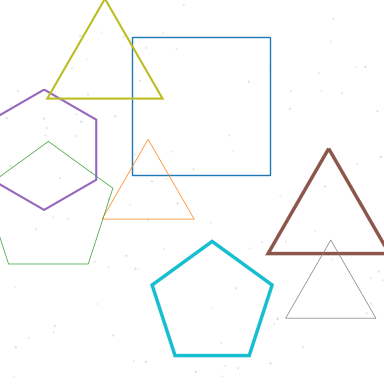[{"shape": "square", "thickness": 1, "radius": 0.9, "center": [0.521, 0.726]}, {"shape": "triangle", "thickness": 0.5, "radius": 0.69, "center": [0.385, 0.5]}, {"shape": "pentagon", "thickness": 0.5, "radius": 0.88, "center": [0.126, 0.457]}, {"shape": "hexagon", "thickness": 1.5, "radius": 0.78, "center": [0.115, 0.611]}, {"shape": "triangle", "thickness": 2.5, "radius": 0.91, "center": [0.854, 0.432]}, {"shape": "triangle", "thickness": 0.5, "radius": 0.68, "center": [0.859, 0.241]}, {"shape": "triangle", "thickness": 1.5, "radius": 0.86, "center": [0.273, 0.83]}, {"shape": "pentagon", "thickness": 2.5, "radius": 0.82, "center": [0.551, 0.209]}]